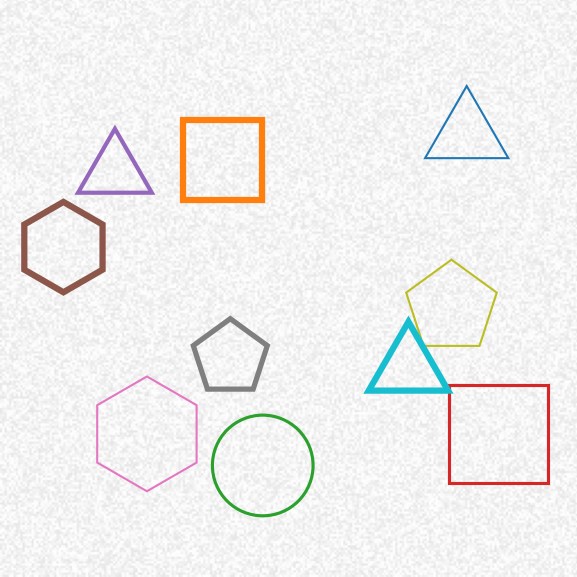[{"shape": "triangle", "thickness": 1, "radius": 0.42, "center": [0.808, 0.767]}, {"shape": "square", "thickness": 3, "radius": 0.34, "center": [0.386, 0.722]}, {"shape": "circle", "thickness": 1.5, "radius": 0.44, "center": [0.455, 0.193]}, {"shape": "square", "thickness": 1.5, "radius": 0.43, "center": [0.864, 0.247]}, {"shape": "triangle", "thickness": 2, "radius": 0.37, "center": [0.199, 0.702]}, {"shape": "hexagon", "thickness": 3, "radius": 0.39, "center": [0.11, 0.571]}, {"shape": "hexagon", "thickness": 1, "radius": 0.5, "center": [0.254, 0.248]}, {"shape": "pentagon", "thickness": 2.5, "radius": 0.34, "center": [0.399, 0.38]}, {"shape": "pentagon", "thickness": 1, "radius": 0.41, "center": [0.782, 0.467]}, {"shape": "triangle", "thickness": 3, "radius": 0.4, "center": [0.707, 0.362]}]